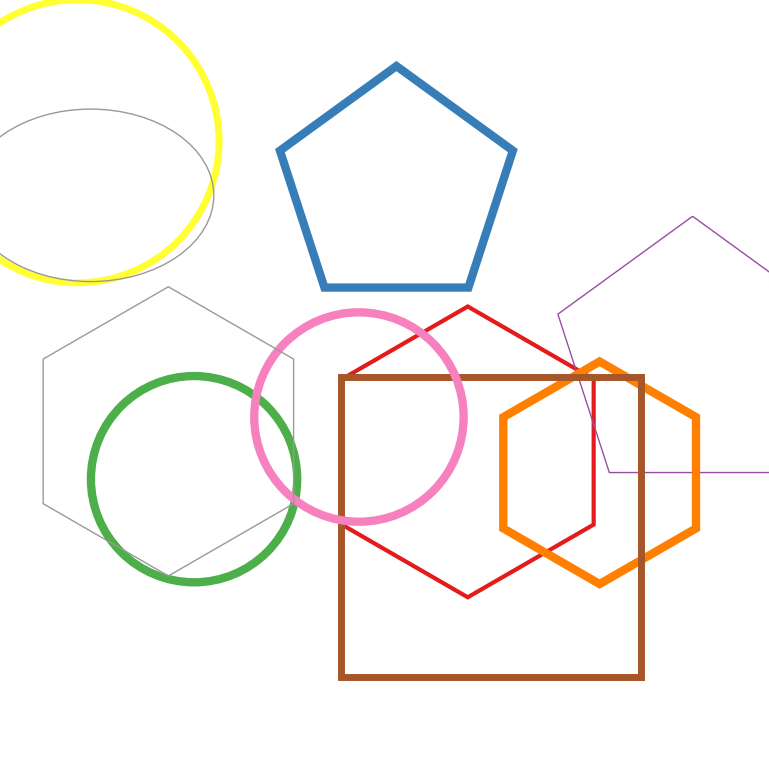[{"shape": "hexagon", "thickness": 1.5, "radius": 0.94, "center": [0.607, 0.413]}, {"shape": "pentagon", "thickness": 3, "radius": 0.8, "center": [0.515, 0.755]}, {"shape": "circle", "thickness": 3, "radius": 0.67, "center": [0.252, 0.378]}, {"shape": "pentagon", "thickness": 0.5, "radius": 0.92, "center": [0.899, 0.535]}, {"shape": "hexagon", "thickness": 3, "radius": 0.72, "center": [0.779, 0.386]}, {"shape": "circle", "thickness": 2.5, "radius": 0.92, "center": [0.101, 0.817]}, {"shape": "square", "thickness": 2.5, "radius": 0.97, "center": [0.638, 0.316]}, {"shape": "circle", "thickness": 3, "radius": 0.68, "center": [0.466, 0.458]}, {"shape": "hexagon", "thickness": 0.5, "radius": 0.94, "center": [0.219, 0.44]}, {"shape": "oval", "thickness": 0.5, "radius": 0.8, "center": [0.118, 0.746]}]